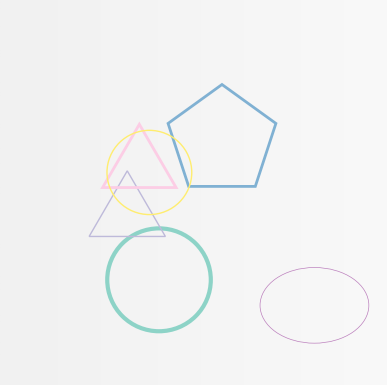[{"shape": "circle", "thickness": 3, "radius": 0.67, "center": [0.41, 0.273]}, {"shape": "triangle", "thickness": 1, "radius": 0.57, "center": [0.328, 0.443]}, {"shape": "pentagon", "thickness": 2, "radius": 0.73, "center": [0.573, 0.634]}, {"shape": "triangle", "thickness": 2, "radius": 0.55, "center": [0.36, 0.568]}, {"shape": "oval", "thickness": 0.5, "radius": 0.7, "center": [0.811, 0.207]}, {"shape": "circle", "thickness": 1, "radius": 0.55, "center": [0.385, 0.552]}]